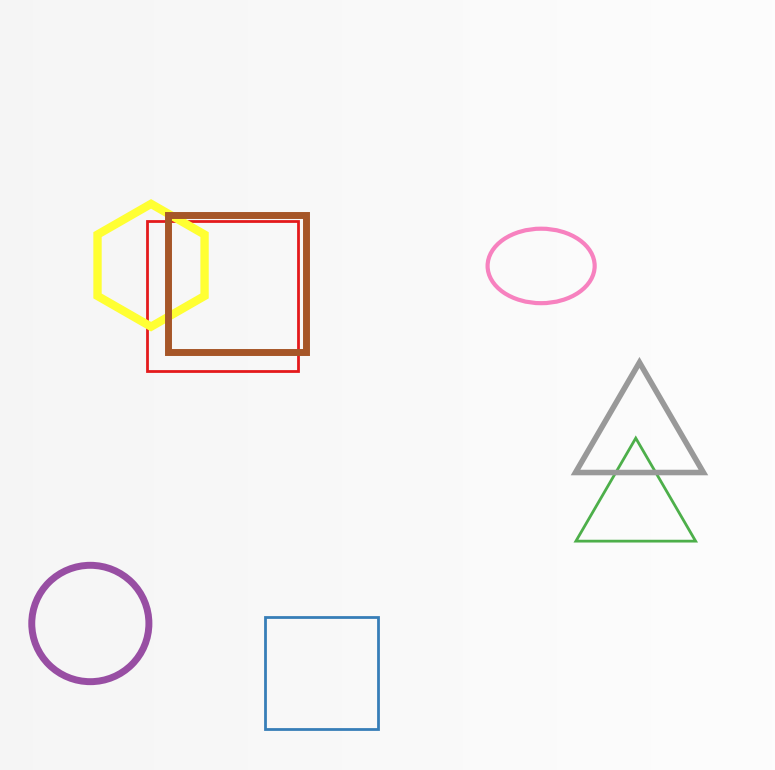[{"shape": "square", "thickness": 1, "radius": 0.49, "center": [0.287, 0.616]}, {"shape": "square", "thickness": 1, "radius": 0.37, "center": [0.415, 0.126]}, {"shape": "triangle", "thickness": 1, "radius": 0.45, "center": [0.82, 0.342]}, {"shape": "circle", "thickness": 2.5, "radius": 0.38, "center": [0.117, 0.19]}, {"shape": "hexagon", "thickness": 3, "radius": 0.4, "center": [0.195, 0.655]}, {"shape": "square", "thickness": 2.5, "radius": 0.44, "center": [0.305, 0.631]}, {"shape": "oval", "thickness": 1.5, "radius": 0.35, "center": [0.698, 0.655]}, {"shape": "triangle", "thickness": 2, "radius": 0.48, "center": [0.825, 0.434]}]